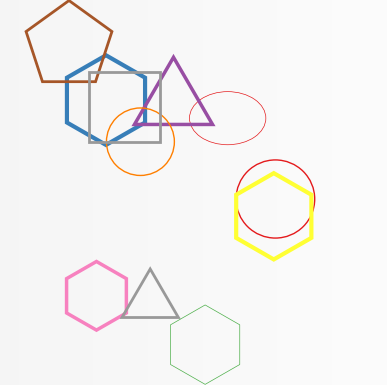[{"shape": "oval", "thickness": 0.5, "radius": 0.49, "center": [0.588, 0.693]}, {"shape": "circle", "thickness": 1, "radius": 0.51, "center": [0.711, 0.483]}, {"shape": "hexagon", "thickness": 3, "radius": 0.58, "center": [0.274, 0.74]}, {"shape": "hexagon", "thickness": 0.5, "radius": 0.52, "center": [0.529, 0.105]}, {"shape": "triangle", "thickness": 2.5, "radius": 0.58, "center": [0.448, 0.735]}, {"shape": "circle", "thickness": 1, "radius": 0.44, "center": [0.362, 0.632]}, {"shape": "hexagon", "thickness": 3, "radius": 0.56, "center": [0.707, 0.438]}, {"shape": "pentagon", "thickness": 2, "radius": 0.58, "center": [0.178, 0.882]}, {"shape": "hexagon", "thickness": 2.5, "radius": 0.45, "center": [0.249, 0.232]}, {"shape": "square", "thickness": 2, "radius": 0.46, "center": [0.322, 0.723]}, {"shape": "triangle", "thickness": 2, "radius": 0.42, "center": [0.388, 0.217]}]